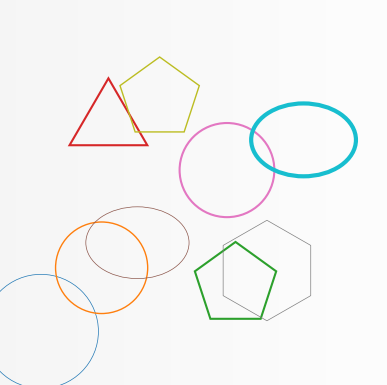[{"shape": "circle", "thickness": 0.5, "radius": 0.74, "center": [0.106, 0.139]}, {"shape": "circle", "thickness": 1, "radius": 0.59, "center": [0.262, 0.305]}, {"shape": "pentagon", "thickness": 1.5, "radius": 0.55, "center": [0.608, 0.261]}, {"shape": "triangle", "thickness": 1.5, "radius": 0.58, "center": [0.28, 0.681]}, {"shape": "oval", "thickness": 0.5, "radius": 0.67, "center": [0.355, 0.37]}, {"shape": "circle", "thickness": 1.5, "radius": 0.61, "center": [0.586, 0.558]}, {"shape": "hexagon", "thickness": 0.5, "radius": 0.65, "center": [0.689, 0.297]}, {"shape": "pentagon", "thickness": 1, "radius": 0.54, "center": [0.412, 0.744]}, {"shape": "oval", "thickness": 3, "radius": 0.68, "center": [0.783, 0.637]}]